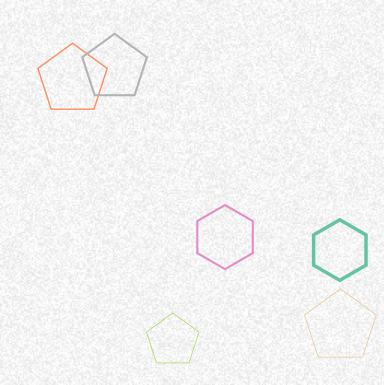[{"shape": "hexagon", "thickness": 2.5, "radius": 0.39, "center": [0.883, 0.351]}, {"shape": "pentagon", "thickness": 1, "radius": 0.47, "center": [0.188, 0.793]}, {"shape": "hexagon", "thickness": 1.5, "radius": 0.42, "center": [0.585, 0.384]}, {"shape": "pentagon", "thickness": 0.5, "radius": 0.36, "center": [0.449, 0.115]}, {"shape": "pentagon", "thickness": 0.5, "radius": 0.49, "center": [0.884, 0.152]}, {"shape": "pentagon", "thickness": 1.5, "radius": 0.44, "center": [0.298, 0.824]}]